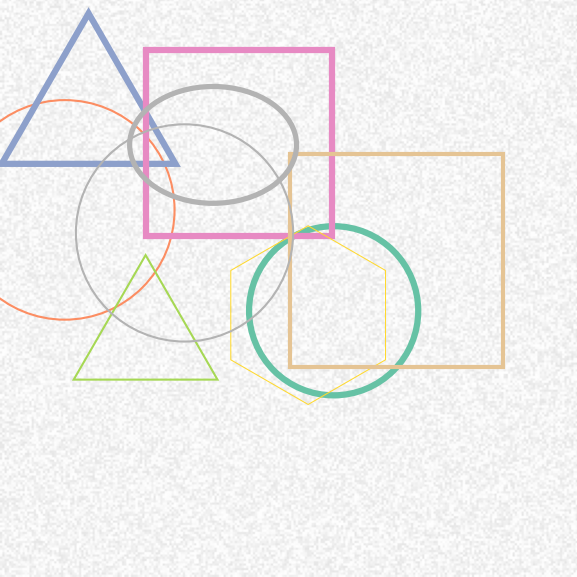[{"shape": "circle", "thickness": 3, "radius": 0.73, "center": [0.578, 0.461]}, {"shape": "circle", "thickness": 1, "radius": 0.95, "center": [0.112, 0.636]}, {"shape": "triangle", "thickness": 3, "radius": 0.87, "center": [0.153, 0.802]}, {"shape": "square", "thickness": 3, "radius": 0.8, "center": [0.414, 0.751]}, {"shape": "triangle", "thickness": 1, "radius": 0.72, "center": [0.252, 0.414]}, {"shape": "hexagon", "thickness": 0.5, "radius": 0.77, "center": [0.534, 0.453]}, {"shape": "square", "thickness": 2, "radius": 0.92, "center": [0.687, 0.548]}, {"shape": "oval", "thickness": 2.5, "radius": 0.72, "center": [0.369, 0.748]}, {"shape": "circle", "thickness": 1, "radius": 0.94, "center": [0.32, 0.596]}]